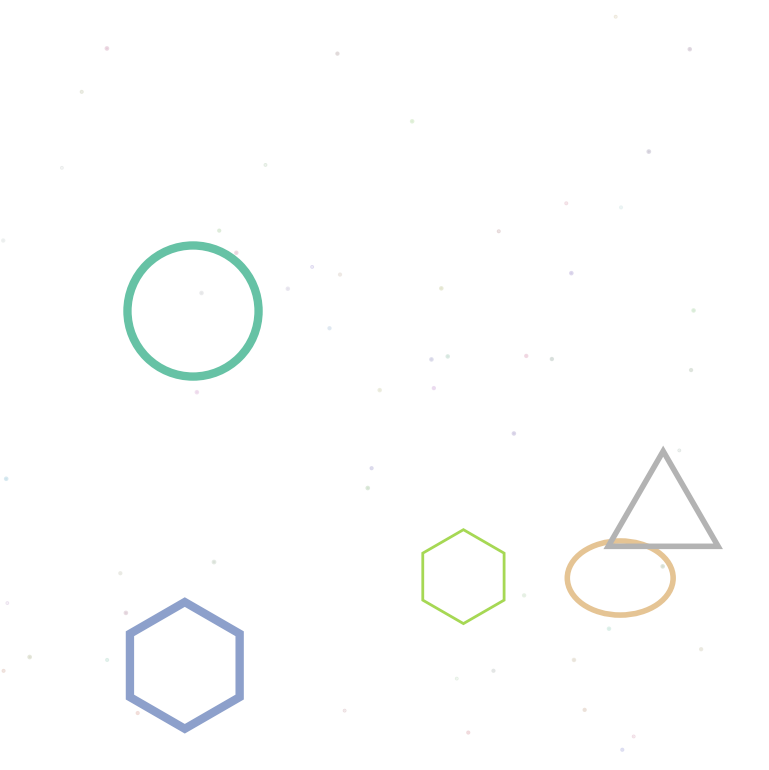[{"shape": "circle", "thickness": 3, "radius": 0.43, "center": [0.251, 0.596]}, {"shape": "hexagon", "thickness": 3, "radius": 0.41, "center": [0.24, 0.136]}, {"shape": "hexagon", "thickness": 1, "radius": 0.3, "center": [0.602, 0.251]}, {"shape": "oval", "thickness": 2, "radius": 0.34, "center": [0.805, 0.249]}, {"shape": "triangle", "thickness": 2, "radius": 0.41, "center": [0.861, 0.332]}]